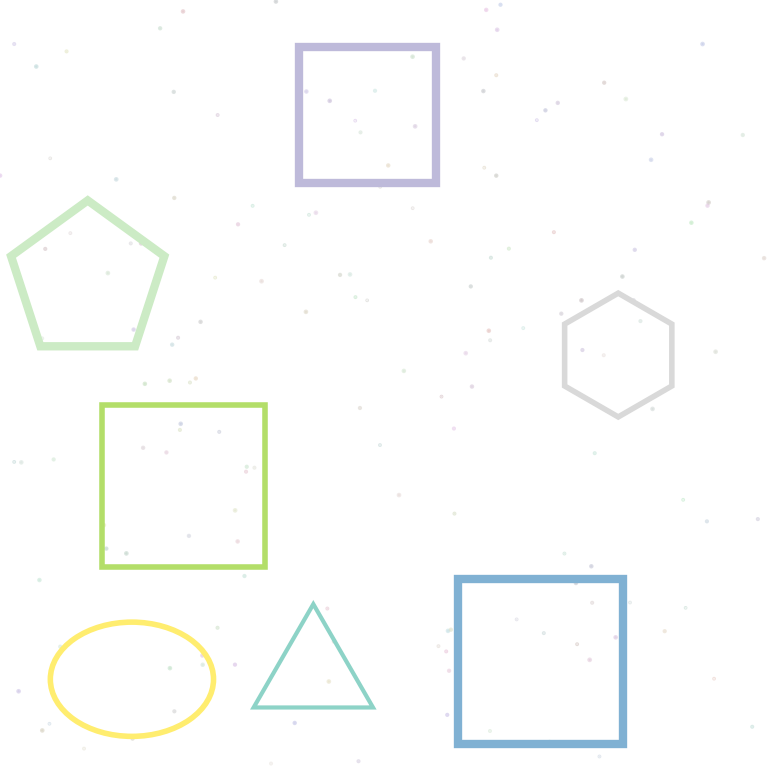[{"shape": "triangle", "thickness": 1.5, "radius": 0.45, "center": [0.407, 0.126]}, {"shape": "square", "thickness": 3, "radius": 0.44, "center": [0.478, 0.851]}, {"shape": "square", "thickness": 3, "radius": 0.54, "center": [0.702, 0.141]}, {"shape": "square", "thickness": 2, "radius": 0.53, "center": [0.238, 0.369]}, {"shape": "hexagon", "thickness": 2, "radius": 0.4, "center": [0.803, 0.539]}, {"shape": "pentagon", "thickness": 3, "radius": 0.52, "center": [0.114, 0.635]}, {"shape": "oval", "thickness": 2, "radius": 0.53, "center": [0.171, 0.118]}]